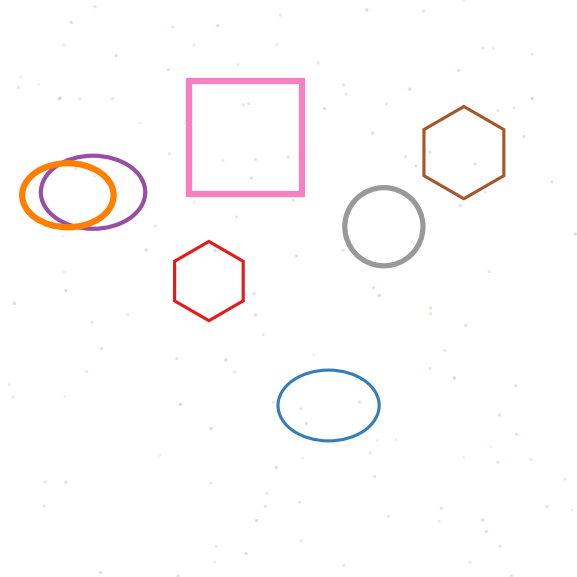[{"shape": "hexagon", "thickness": 1.5, "radius": 0.34, "center": [0.362, 0.512]}, {"shape": "oval", "thickness": 1.5, "radius": 0.44, "center": [0.569, 0.297]}, {"shape": "oval", "thickness": 2, "radius": 0.45, "center": [0.161, 0.666]}, {"shape": "oval", "thickness": 3, "radius": 0.4, "center": [0.118, 0.661]}, {"shape": "hexagon", "thickness": 1.5, "radius": 0.4, "center": [0.803, 0.735]}, {"shape": "square", "thickness": 3, "radius": 0.49, "center": [0.425, 0.761]}, {"shape": "circle", "thickness": 2.5, "radius": 0.34, "center": [0.665, 0.607]}]